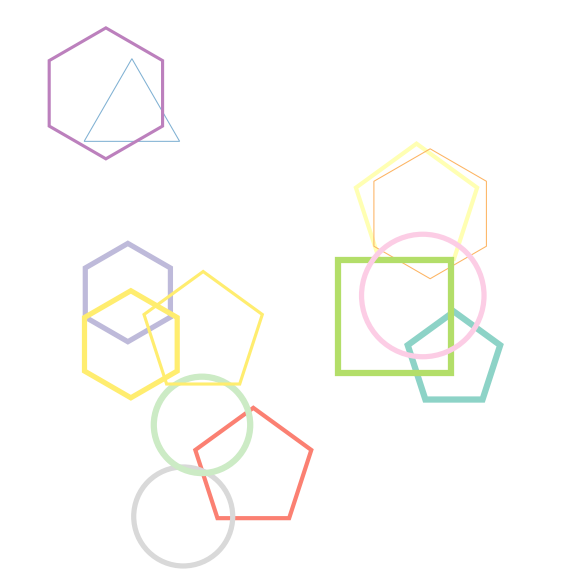[{"shape": "pentagon", "thickness": 3, "radius": 0.42, "center": [0.786, 0.375]}, {"shape": "pentagon", "thickness": 2, "radius": 0.55, "center": [0.721, 0.64]}, {"shape": "hexagon", "thickness": 2.5, "radius": 0.43, "center": [0.221, 0.493]}, {"shape": "pentagon", "thickness": 2, "radius": 0.53, "center": [0.439, 0.187]}, {"shape": "triangle", "thickness": 0.5, "radius": 0.48, "center": [0.228, 0.802]}, {"shape": "hexagon", "thickness": 0.5, "radius": 0.56, "center": [0.745, 0.629]}, {"shape": "square", "thickness": 3, "radius": 0.49, "center": [0.684, 0.451]}, {"shape": "circle", "thickness": 2.5, "radius": 0.53, "center": [0.732, 0.487]}, {"shape": "circle", "thickness": 2.5, "radius": 0.43, "center": [0.317, 0.105]}, {"shape": "hexagon", "thickness": 1.5, "radius": 0.57, "center": [0.183, 0.838]}, {"shape": "circle", "thickness": 3, "radius": 0.42, "center": [0.35, 0.263]}, {"shape": "pentagon", "thickness": 1.5, "radius": 0.54, "center": [0.352, 0.421]}, {"shape": "hexagon", "thickness": 2.5, "radius": 0.46, "center": [0.227, 0.403]}]